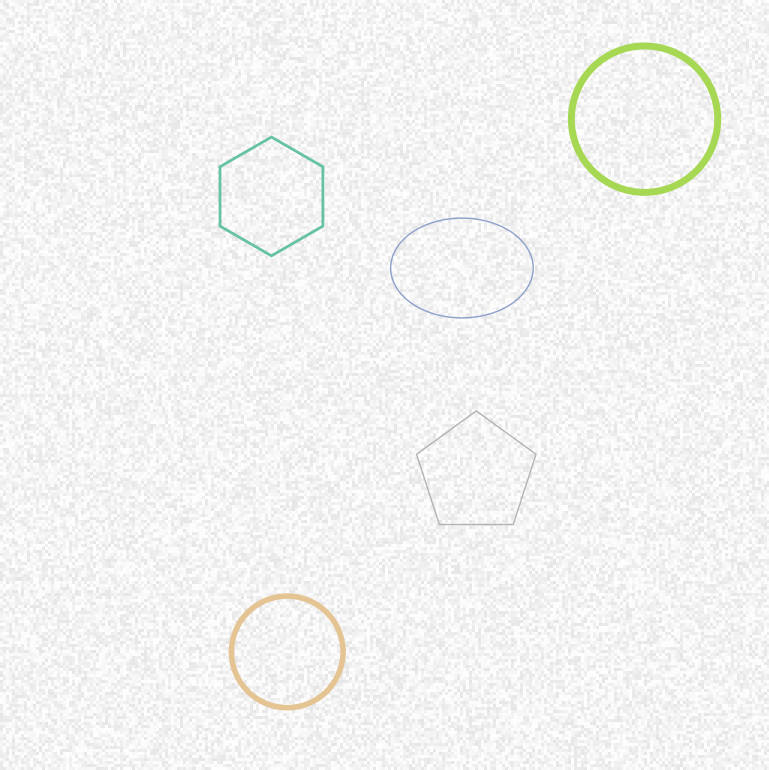[{"shape": "hexagon", "thickness": 1, "radius": 0.39, "center": [0.353, 0.745]}, {"shape": "oval", "thickness": 0.5, "radius": 0.46, "center": [0.6, 0.652]}, {"shape": "circle", "thickness": 2.5, "radius": 0.48, "center": [0.837, 0.845]}, {"shape": "circle", "thickness": 2, "radius": 0.36, "center": [0.373, 0.153]}, {"shape": "pentagon", "thickness": 0.5, "radius": 0.41, "center": [0.619, 0.385]}]